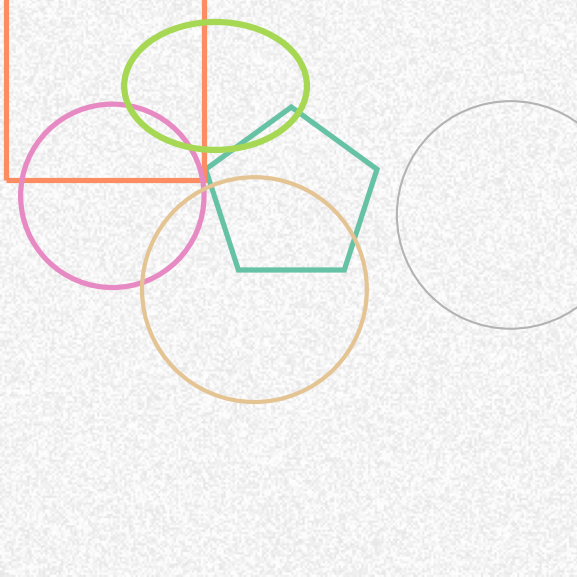[{"shape": "pentagon", "thickness": 2.5, "radius": 0.78, "center": [0.504, 0.658]}, {"shape": "square", "thickness": 2.5, "radius": 0.86, "center": [0.182, 0.859]}, {"shape": "circle", "thickness": 2.5, "radius": 0.79, "center": [0.194, 0.66]}, {"shape": "oval", "thickness": 3, "radius": 0.79, "center": [0.373, 0.85]}, {"shape": "circle", "thickness": 2, "radius": 0.97, "center": [0.441, 0.498]}, {"shape": "circle", "thickness": 1, "radius": 0.99, "center": [0.884, 0.627]}]